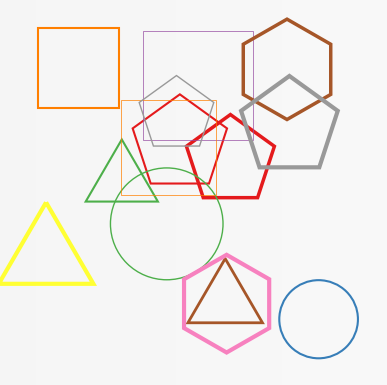[{"shape": "pentagon", "thickness": 2.5, "radius": 0.6, "center": [0.595, 0.583]}, {"shape": "pentagon", "thickness": 1.5, "radius": 0.64, "center": [0.464, 0.627]}, {"shape": "circle", "thickness": 1.5, "radius": 0.51, "center": [0.822, 0.171]}, {"shape": "circle", "thickness": 1, "radius": 0.73, "center": [0.43, 0.419]}, {"shape": "triangle", "thickness": 1.5, "radius": 0.54, "center": [0.314, 0.53]}, {"shape": "square", "thickness": 0.5, "radius": 0.71, "center": [0.51, 0.778]}, {"shape": "square", "thickness": 1.5, "radius": 0.52, "center": [0.202, 0.823]}, {"shape": "square", "thickness": 0.5, "radius": 0.62, "center": [0.435, 0.618]}, {"shape": "triangle", "thickness": 3, "radius": 0.71, "center": [0.119, 0.333]}, {"shape": "hexagon", "thickness": 2.5, "radius": 0.65, "center": [0.741, 0.82]}, {"shape": "triangle", "thickness": 2, "radius": 0.56, "center": [0.581, 0.217]}, {"shape": "hexagon", "thickness": 3, "radius": 0.63, "center": [0.585, 0.211]}, {"shape": "pentagon", "thickness": 1, "radius": 0.51, "center": [0.455, 0.703]}, {"shape": "pentagon", "thickness": 3, "radius": 0.66, "center": [0.747, 0.672]}]